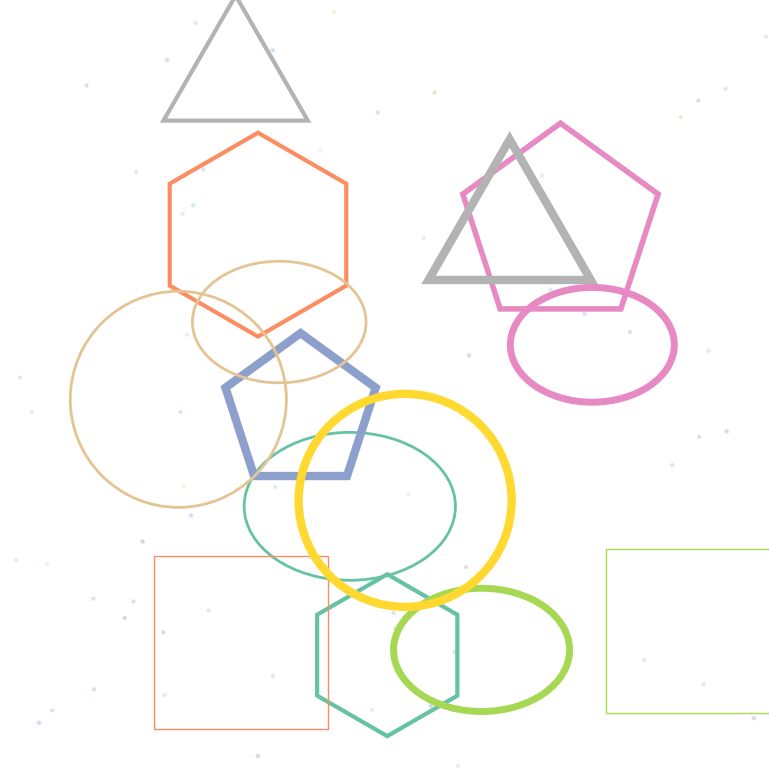[{"shape": "hexagon", "thickness": 1.5, "radius": 0.53, "center": [0.503, 0.149]}, {"shape": "oval", "thickness": 1, "radius": 0.69, "center": [0.454, 0.342]}, {"shape": "hexagon", "thickness": 1.5, "radius": 0.66, "center": [0.335, 0.695]}, {"shape": "square", "thickness": 0.5, "radius": 0.56, "center": [0.313, 0.166]}, {"shape": "pentagon", "thickness": 3, "radius": 0.51, "center": [0.39, 0.465]}, {"shape": "pentagon", "thickness": 2, "radius": 0.67, "center": [0.728, 0.707]}, {"shape": "oval", "thickness": 2.5, "radius": 0.53, "center": [0.769, 0.552]}, {"shape": "square", "thickness": 0.5, "radius": 0.53, "center": [0.894, 0.18]}, {"shape": "oval", "thickness": 2.5, "radius": 0.57, "center": [0.625, 0.156]}, {"shape": "circle", "thickness": 3, "radius": 0.69, "center": [0.526, 0.35]}, {"shape": "oval", "thickness": 1, "radius": 0.56, "center": [0.363, 0.582]}, {"shape": "circle", "thickness": 1, "radius": 0.7, "center": [0.232, 0.481]}, {"shape": "triangle", "thickness": 1.5, "radius": 0.54, "center": [0.306, 0.897]}, {"shape": "triangle", "thickness": 3, "radius": 0.61, "center": [0.662, 0.697]}]